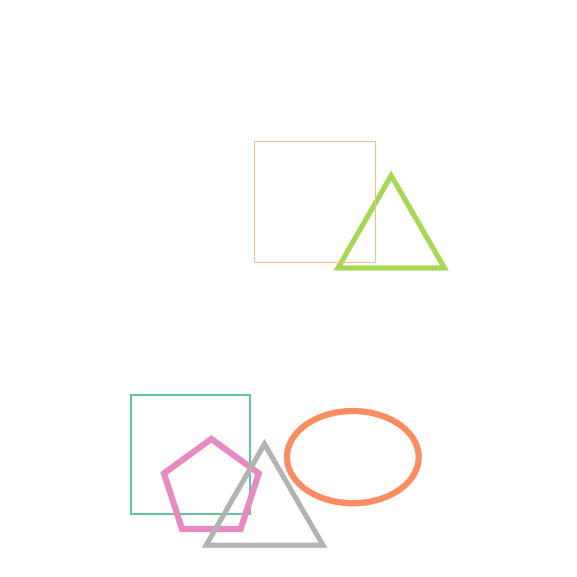[{"shape": "square", "thickness": 1, "radius": 0.52, "center": [0.33, 0.212]}, {"shape": "oval", "thickness": 3, "radius": 0.57, "center": [0.611, 0.208]}, {"shape": "pentagon", "thickness": 3, "radius": 0.43, "center": [0.366, 0.153]}, {"shape": "triangle", "thickness": 2.5, "radius": 0.53, "center": [0.677, 0.588]}, {"shape": "square", "thickness": 0.5, "radius": 0.52, "center": [0.544, 0.65]}, {"shape": "triangle", "thickness": 2.5, "radius": 0.58, "center": [0.458, 0.113]}]